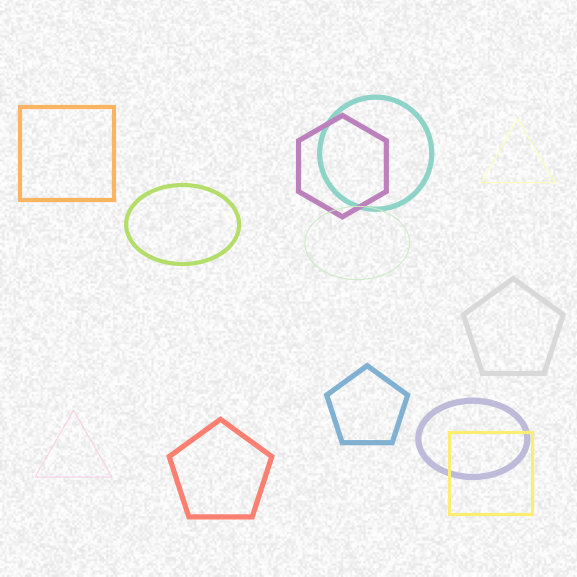[{"shape": "circle", "thickness": 2.5, "radius": 0.49, "center": [0.651, 0.734]}, {"shape": "triangle", "thickness": 0.5, "radius": 0.37, "center": [0.897, 0.72]}, {"shape": "oval", "thickness": 3, "radius": 0.47, "center": [0.819, 0.239]}, {"shape": "pentagon", "thickness": 2.5, "radius": 0.47, "center": [0.382, 0.18]}, {"shape": "pentagon", "thickness": 2.5, "radius": 0.37, "center": [0.636, 0.292]}, {"shape": "square", "thickness": 2, "radius": 0.4, "center": [0.116, 0.734]}, {"shape": "oval", "thickness": 2, "radius": 0.49, "center": [0.316, 0.61]}, {"shape": "triangle", "thickness": 0.5, "radius": 0.39, "center": [0.127, 0.212]}, {"shape": "pentagon", "thickness": 2.5, "radius": 0.45, "center": [0.889, 0.426]}, {"shape": "hexagon", "thickness": 2.5, "radius": 0.44, "center": [0.593, 0.711]}, {"shape": "oval", "thickness": 0.5, "radius": 0.45, "center": [0.619, 0.578]}, {"shape": "square", "thickness": 1.5, "radius": 0.36, "center": [0.85, 0.18]}]